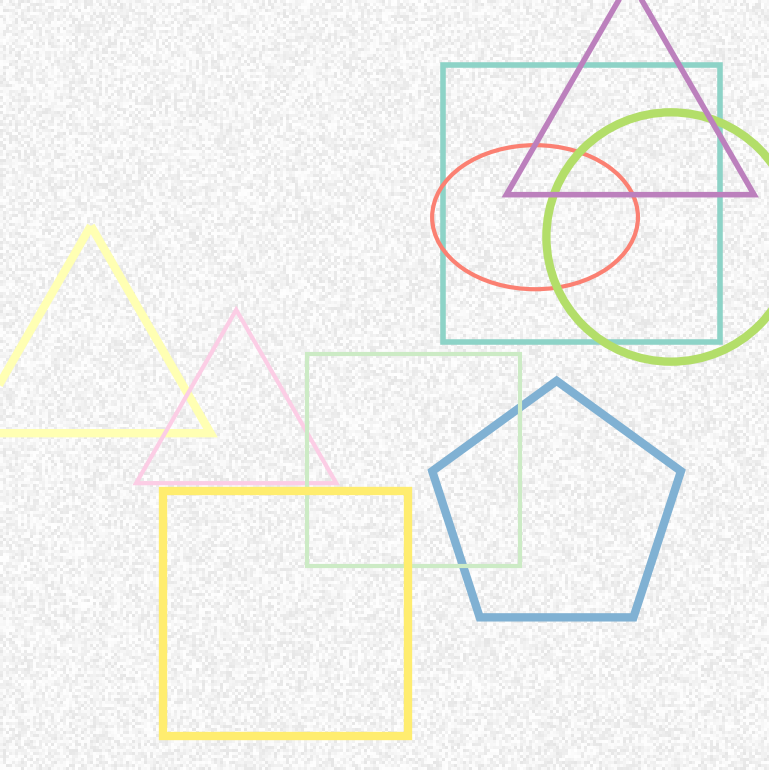[{"shape": "square", "thickness": 2, "radius": 0.9, "center": [0.755, 0.736]}, {"shape": "triangle", "thickness": 3, "radius": 0.9, "center": [0.118, 0.527]}, {"shape": "oval", "thickness": 1.5, "radius": 0.67, "center": [0.695, 0.718]}, {"shape": "pentagon", "thickness": 3, "radius": 0.85, "center": [0.723, 0.336]}, {"shape": "circle", "thickness": 3, "radius": 0.81, "center": [0.872, 0.692]}, {"shape": "triangle", "thickness": 1.5, "radius": 0.75, "center": [0.307, 0.448]}, {"shape": "triangle", "thickness": 2, "radius": 0.93, "center": [0.818, 0.84]}, {"shape": "square", "thickness": 1.5, "radius": 0.69, "center": [0.537, 0.402]}, {"shape": "square", "thickness": 3, "radius": 0.8, "center": [0.371, 0.203]}]